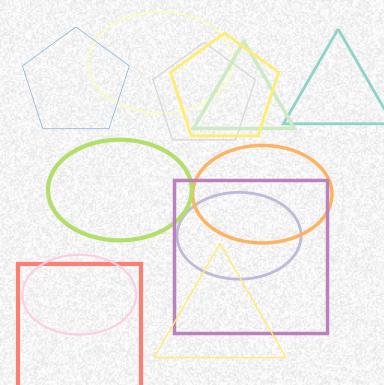[{"shape": "triangle", "thickness": 2, "radius": 0.82, "center": [0.878, 0.761]}, {"shape": "oval", "thickness": 1, "radius": 0.94, "center": [0.417, 0.838]}, {"shape": "oval", "thickness": 2, "radius": 0.81, "center": [0.621, 0.388]}, {"shape": "square", "thickness": 3, "radius": 0.8, "center": [0.206, 0.155]}, {"shape": "pentagon", "thickness": 0.5, "radius": 0.73, "center": [0.197, 0.784]}, {"shape": "oval", "thickness": 2.5, "radius": 0.9, "center": [0.681, 0.496]}, {"shape": "oval", "thickness": 3, "radius": 0.93, "center": [0.311, 0.506]}, {"shape": "oval", "thickness": 1.5, "radius": 0.74, "center": [0.206, 0.235]}, {"shape": "pentagon", "thickness": 1, "radius": 0.7, "center": [0.53, 0.75]}, {"shape": "square", "thickness": 2.5, "radius": 1.0, "center": [0.65, 0.334]}, {"shape": "triangle", "thickness": 2.5, "radius": 0.76, "center": [0.634, 0.742]}, {"shape": "pentagon", "thickness": 2, "radius": 0.74, "center": [0.583, 0.767]}, {"shape": "triangle", "thickness": 1, "radius": 0.99, "center": [0.572, 0.17]}]